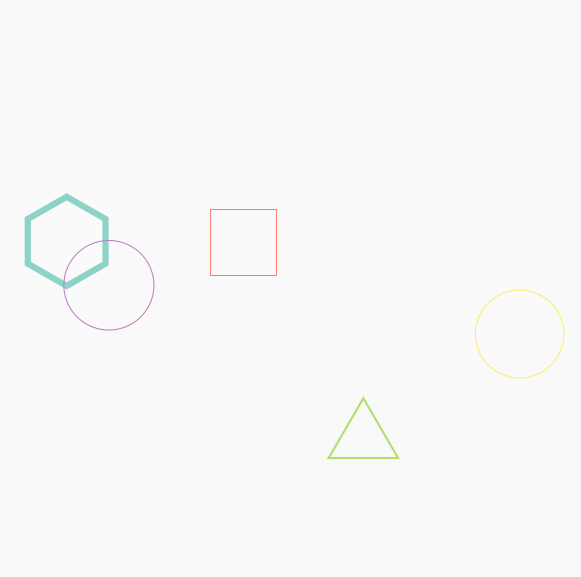[{"shape": "hexagon", "thickness": 3, "radius": 0.39, "center": [0.115, 0.581]}, {"shape": "square", "thickness": 0.5, "radius": 0.29, "center": [0.418, 0.58]}, {"shape": "triangle", "thickness": 1, "radius": 0.35, "center": [0.625, 0.241]}, {"shape": "circle", "thickness": 0.5, "radius": 0.39, "center": [0.187, 0.505]}, {"shape": "circle", "thickness": 0.5, "radius": 0.38, "center": [0.894, 0.421]}]